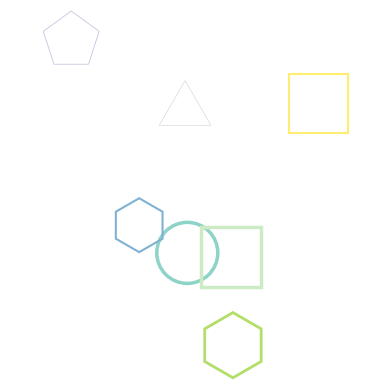[{"shape": "circle", "thickness": 2.5, "radius": 0.4, "center": [0.486, 0.343]}, {"shape": "pentagon", "thickness": 0.5, "radius": 0.38, "center": [0.185, 0.895]}, {"shape": "hexagon", "thickness": 1.5, "radius": 0.35, "center": [0.362, 0.415]}, {"shape": "hexagon", "thickness": 2, "radius": 0.42, "center": [0.605, 0.103]}, {"shape": "triangle", "thickness": 0.5, "radius": 0.39, "center": [0.481, 0.713]}, {"shape": "square", "thickness": 2.5, "radius": 0.39, "center": [0.6, 0.333]}, {"shape": "square", "thickness": 1.5, "radius": 0.38, "center": [0.828, 0.73]}]